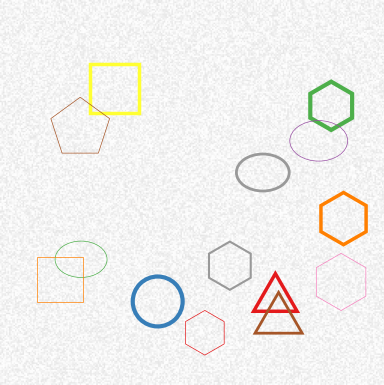[{"shape": "triangle", "thickness": 2.5, "radius": 0.33, "center": [0.715, 0.224]}, {"shape": "hexagon", "thickness": 0.5, "radius": 0.29, "center": [0.532, 0.136]}, {"shape": "circle", "thickness": 3, "radius": 0.32, "center": [0.41, 0.217]}, {"shape": "oval", "thickness": 0.5, "radius": 0.34, "center": [0.211, 0.327]}, {"shape": "hexagon", "thickness": 3, "radius": 0.31, "center": [0.86, 0.725]}, {"shape": "oval", "thickness": 0.5, "radius": 0.38, "center": [0.828, 0.634]}, {"shape": "square", "thickness": 0.5, "radius": 0.29, "center": [0.156, 0.275]}, {"shape": "hexagon", "thickness": 2.5, "radius": 0.34, "center": [0.892, 0.432]}, {"shape": "square", "thickness": 2.5, "radius": 0.32, "center": [0.298, 0.77]}, {"shape": "pentagon", "thickness": 0.5, "radius": 0.4, "center": [0.208, 0.667]}, {"shape": "triangle", "thickness": 2, "radius": 0.35, "center": [0.724, 0.17]}, {"shape": "hexagon", "thickness": 0.5, "radius": 0.37, "center": [0.886, 0.268]}, {"shape": "oval", "thickness": 2, "radius": 0.34, "center": [0.683, 0.552]}, {"shape": "hexagon", "thickness": 1.5, "radius": 0.31, "center": [0.597, 0.31]}]